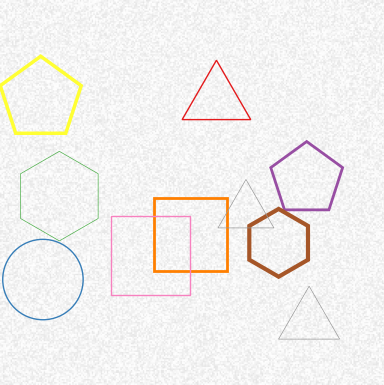[{"shape": "triangle", "thickness": 1, "radius": 0.51, "center": [0.562, 0.741]}, {"shape": "circle", "thickness": 1, "radius": 0.52, "center": [0.112, 0.274]}, {"shape": "hexagon", "thickness": 0.5, "radius": 0.58, "center": [0.154, 0.491]}, {"shape": "pentagon", "thickness": 2, "radius": 0.49, "center": [0.797, 0.534]}, {"shape": "square", "thickness": 2, "radius": 0.48, "center": [0.495, 0.39]}, {"shape": "pentagon", "thickness": 2.5, "radius": 0.55, "center": [0.106, 0.743]}, {"shape": "hexagon", "thickness": 3, "radius": 0.44, "center": [0.724, 0.369]}, {"shape": "square", "thickness": 1, "radius": 0.52, "center": [0.392, 0.337]}, {"shape": "triangle", "thickness": 0.5, "radius": 0.42, "center": [0.639, 0.45]}, {"shape": "triangle", "thickness": 0.5, "radius": 0.46, "center": [0.803, 0.165]}]